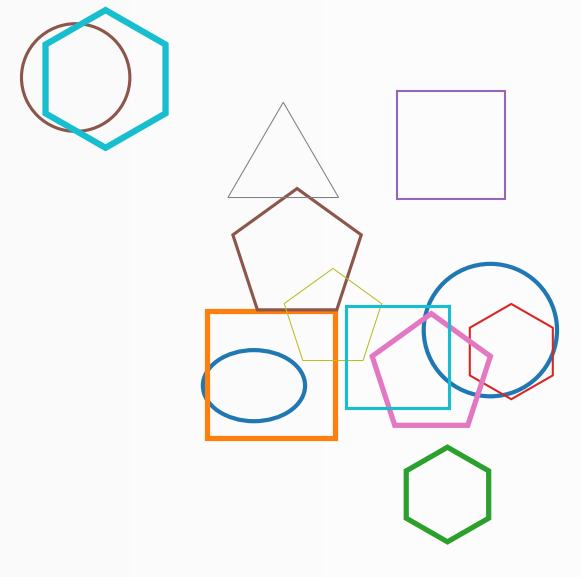[{"shape": "oval", "thickness": 2, "radius": 0.44, "center": [0.437, 0.331]}, {"shape": "circle", "thickness": 2, "radius": 0.57, "center": [0.844, 0.428]}, {"shape": "square", "thickness": 2.5, "radius": 0.55, "center": [0.467, 0.351]}, {"shape": "hexagon", "thickness": 2.5, "radius": 0.41, "center": [0.77, 0.143]}, {"shape": "hexagon", "thickness": 1, "radius": 0.41, "center": [0.88, 0.39]}, {"shape": "square", "thickness": 1, "radius": 0.47, "center": [0.776, 0.748]}, {"shape": "circle", "thickness": 1.5, "radius": 0.47, "center": [0.13, 0.865]}, {"shape": "pentagon", "thickness": 1.5, "radius": 0.58, "center": [0.511, 0.557]}, {"shape": "pentagon", "thickness": 2.5, "radius": 0.53, "center": [0.742, 0.349]}, {"shape": "triangle", "thickness": 0.5, "radius": 0.55, "center": [0.487, 0.712]}, {"shape": "pentagon", "thickness": 0.5, "radius": 0.44, "center": [0.573, 0.446]}, {"shape": "hexagon", "thickness": 3, "radius": 0.6, "center": [0.182, 0.862]}, {"shape": "square", "thickness": 1.5, "radius": 0.44, "center": [0.684, 0.381]}]